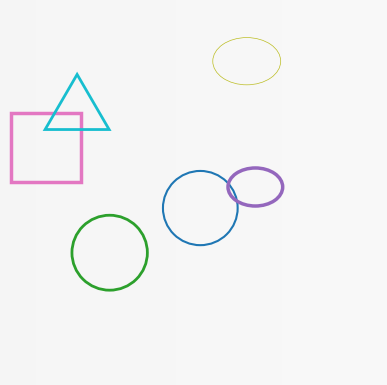[{"shape": "circle", "thickness": 1.5, "radius": 0.48, "center": [0.517, 0.46]}, {"shape": "circle", "thickness": 2, "radius": 0.49, "center": [0.283, 0.344]}, {"shape": "oval", "thickness": 2.5, "radius": 0.35, "center": [0.659, 0.514]}, {"shape": "square", "thickness": 2.5, "radius": 0.45, "center": [0.118, 0.617]}, {"shape": "oval", "thickness": 0.5, "radius": 0.44, "center": [0.637, 0.841]}, {"shape": "triangle", "thickness": 2, "radius": 0.48, "center": [0.199, 0.711]}]